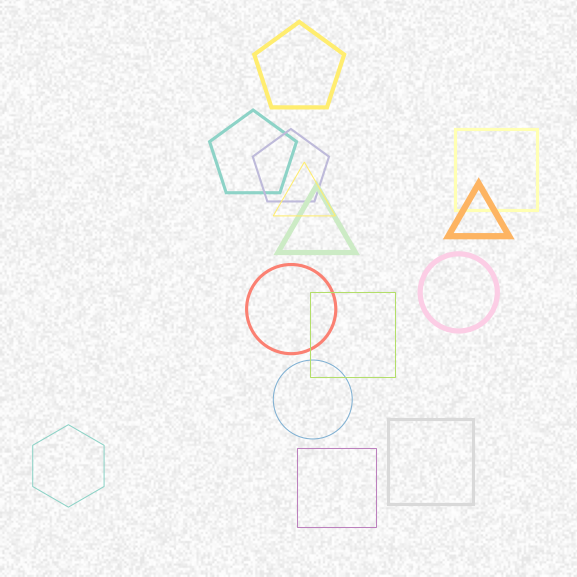[{"shape": "hexagon", "thickness": 0.5, "radius": 0.36, "center": [0.118, 0.192]}, {"shape": "pentagon", "thickness": 1.5, "radius": 0.4, "center": [0.438, 0.729]}, {"shape": "square", "thickness": 1.5, "radius": 0.35, "center": [0.859, 0.705]}, {"shape": "pentagon", "thickness": 1, "radius": 0.35, "center": [0.504, 0.706]}, {"shape": "circle", "thickness": 1.5, "radius": 0.39, "center": [0.504, 0.464]}, {"shape": "circle", "thickness": 0.5, "radius": 0.34, "center": [0.542, 0.307]}, {"shape": "triangle", "thickness": 3, "radius": 0.3, "center": [0.829, 0.621]}, {"shape": "square", "thickness": 0.5, "radius": 0.37, "center": [0.611, 0.419]}, {"shape": "circle", "thickness": 2.5, "radius": 0.33, "center": [0.794, 0.493]}, {"shape": "square", "thickness": 1.5, "radius": 0.37, "center": [0.745, 0.2]}, {"shape": "square", "thickness": 0.5, "radius": 0.34, "center": [0.582, 0.155]}, {"shape": "triangle", "thickness": 2.5, "radius": 0.39, "center": [0.548, 0.601]}, {"shape": "triangle", "thickness": 0.5, "radius": 0.31, "center": [0.527, 0.656]}, {"shape": "pentagon", "thickness": 2, "radius": 0.41, "center": [0.518, 0.879]}]